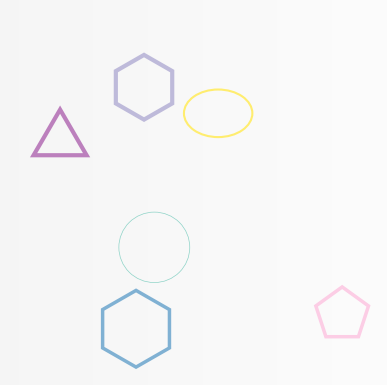[{"shape": "circle", "thickness": 0.5, "radius": 0.46, "center": [0.398, 0.358]}, {"shape": "hexagon", "thickness": 3, "radius": 0.42, "center": [0.372, 0.773]}, {"shape": "hexagon", "thickness": 2.5, "radius": 0.5, "center": [0.351, 0.146]}, {"shape": "pentagon", "thickness": 2.5, "radius": 0.36, "center": [0.883, 0.183]}, {"shape": "triangle", "thickness": 3, "radius": 0.39, "center": [0.155, 0.636]}, {"shape": "oval", "thickness": 1.5, "radius": 0.44, "center": [0.563, 0.706]}]